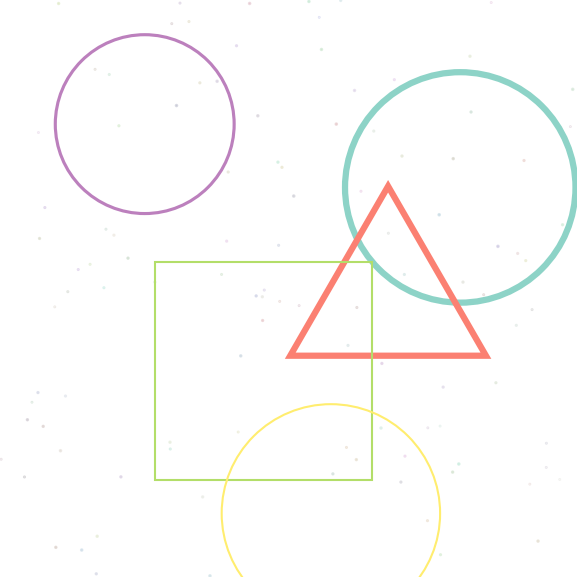[{"shape": "circle", "thickness": 3, "radius": 1.0, "center": [0.797, 0.675]}, {"shape": "triangle", "thickness": 3, "radius": 0.98, "center": [0.672, 0.481]}, {"shape": "square", "thickness": 1, "radius": 0.94, "center": [0.456, 0.357]}, {"shape": "circle", "thickness": 1.5, "radius": 0.77, "center": [0.251, 0.784]}, {"shape": "circle", "thickness": 1, "radius": 0.95, "center": [0.573, 0.11]}]